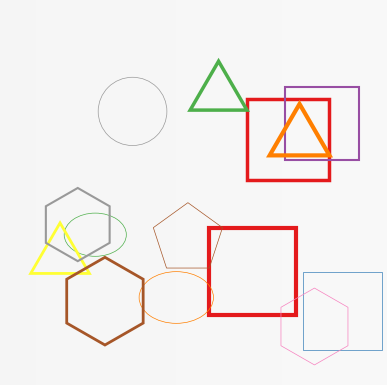[{"shape": "square", "thickness": 3, "radius": 0.56, "center": [0.652, 0.295]}, {"shape": "square", "thickness": 2.5, "radius": 0.53, "center": [0.743, 0.637]}, {"shape": "square", "thickness": 0.5, "radius": 0.51, "center": [0.884, 0.192]}, {"shape": "oval", "thickness": 0.5, "radius": 0.4, "center": [0.246, 0.39]}, {"shape": "triangle", "thickness": 2.5, "radius": 0.42, "center": [0.564, 0.756]}, {"shape": "square", "thickness": 1.5, "radius": 0.48, "center": [0.832, 0.679]}, {"shape": "oval", "thickness": 0.5, "radius": 0.48, "center": [0.455, 0.227]}, {"shape": "triangle", "thickness": 3, "radius": 0.45, "center": [0.773, 0.641]}, {"shape": "triangle", "thickness": 2, "radius": 0.44, "center": [0.155, 0.334]}, {"shape": "pentagon", "thickness": 0.5, "radius": 0.47, "center": [0.485, 0.38]}, {"shape": "hexagon", "thickness": 2, "radius": 0.57, "center": [0.271, 0.218]}, {"shape": "hexagon", "thickness": 0.5, "radius": 0.5, "center": [0.812, 0.152]}, {"shape": "circle", "thickness": 0.5, "radius": 0.44, "center": [0.342, 0.711]}, {"shape": "hexagon", "thickness": 1.5, "radius": 0.48, "center": [0.201, 0.417]}]